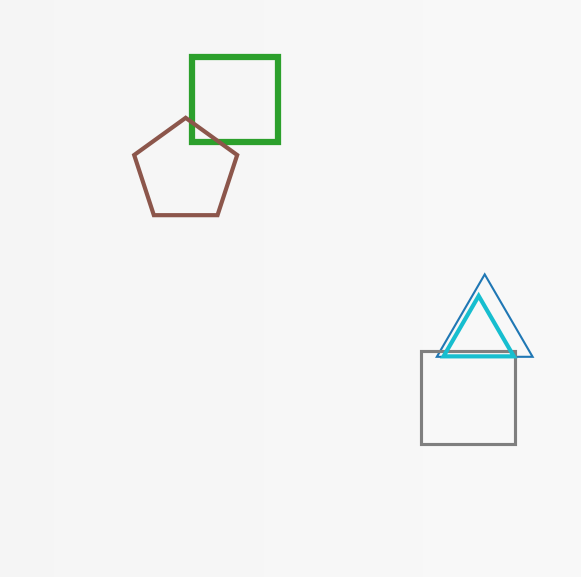[{"shape": "triangle", "thickness": 1, "radius": 0.48, "center": [0.834, 0.429]}, {"shape": "square", "thickness": 3, "radius": 0.37, "center": [0.404, 0.827]}, {"shape": "pentagon", "thickness": 2, "radius": 0.47, "center": [0.319, 0.702]}, {"shape": "square", "thickness": 1.5, "radius": 0.4, "center": [0.806, 0.31]}, {"shape": "triangle", "thickness": 2, "radius": 0.35, "center": [0.824, 0.417]}]